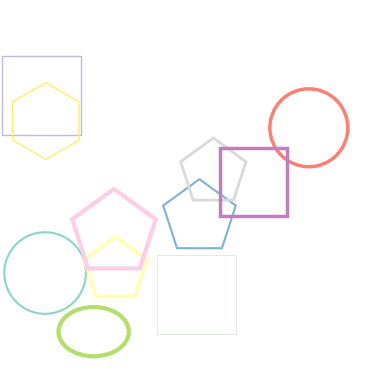[{"shape": "circle", "thickness": 1.5, "radius": 0.53, "center": [0.117, 0.291]}, {"shape": "pentagon", "thickness": 2.5, "radius": 0.43, "center": [0.3, 0.299]}, {"shape": "square", "thickness": 1, "radius": 0.52, "center": [0.108, 0.752]}, {"shape": "circle", "thickness": 2.5, "radius": 0.51, "center": [0.802, 0.668]}, {"shape": "pentagon", "thickness": 1.5, "radius": 0.5, "center": [0.518, 0.435]}, {"shape": "oval", "thickness": 3, "radius": 0.46, "center": [0.243, 0.139]}, {"shape": "pentagon", "thickness": 3, "radius": 0.57, "center": [0.296, 0.395]}, {"shape": "pentagon", "thickness": 2, "radius": 0.45, "center": [0.554, 0.552]}, {"shape": "square", "thickness": 2.5, "radius": 0.44, "center": [0.658, 0.527]}, {"shape": "square", "thickness": 0.5, "radius": 0.51, "center": [0.511, 0.234]}, {"shape": "hexagon", "thickness": 1, "radius": 0.5, "center": [0.119, 0.686]}]